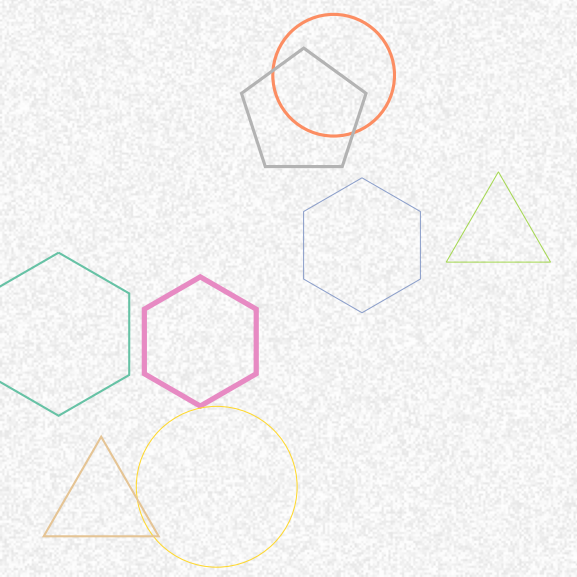[{"shape": "hexagon", "thickness": 1, "radius": 0.71, "center": [0.101, 0.42]}, {"shape": "circle", "thickness": 1.5, "radius": 0.53, "center": [0.578, 0.869]}, {"shape": "hexagon", "thickness": 0.5, "radius": 0.58, "center": [0.627, 0.574]}, {"shape": "hexagon", "thickness": 2.5, "radius": 0.56, "center": [0.347, 0.408]}, {"shape": "triangle", "thickness": 0.5, "radius": 0.52, "center": [0.863, 0.597]}, {"shape": "circle", "thickness": 0.5, "radius": 0.7, "center": [0.375, 0.156]}, {"shape": "triangle", "thickness": 1, "radius": 0.57, "center": [0.175, 0.128]}, {"shape": "pentagon", "thickness": 1.5, "radius": 0.57, "center": [0.526, 0.802]}]